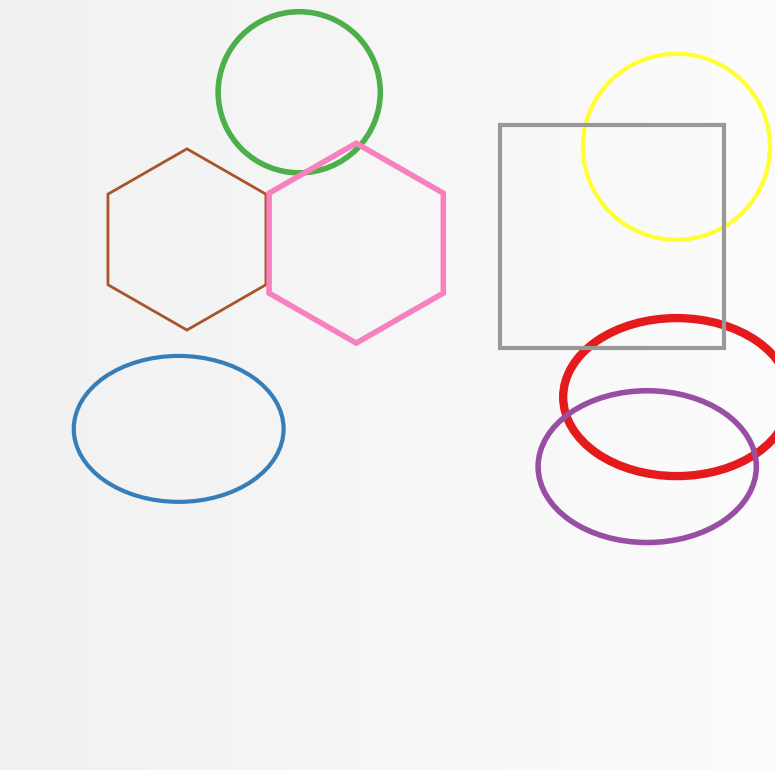[{"shape": "oval", "thickness": 3, "radius": 0.73, "center": [0.873, 0.484]}, {"shape": "oval", "thickness": 1.5, "radius": 0.68, "center": [0.231, 0.443]}, {"shape": "circle", "thickness": 2, "radius": 0.52, "center": [0.386, 0.88]}, {"shape": "oval", "thickness": 2, "radius": 0.7, "center": [0.835, 0.394]}, {"shape": "circle", "thickness": 1.5, "radius": 0.6, "center": [0.873, 0.809]}, {"shape": "hexagon", "thickness": 1, "radius": 0.59, "center": [0.241, 0.689]}, {"shape": "hexagon", "thickness": 2, "radius": 0.65, "center": [0.46, 0.684]}, {"shape": "square", "thickness": 1.5, "radius": 0.72, "center": [0.789, 0.693]}]